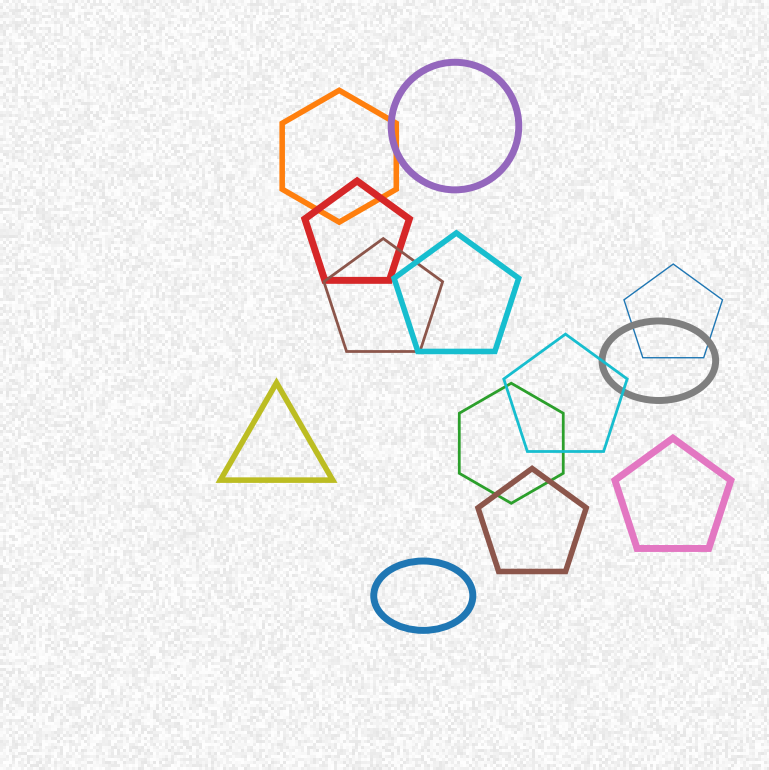[{"shape": "pentagon", "thickness": 0.5, "radius": 0.34, "center": [0.874, 0.59]}, {"shape": "oval", "thickness": 2.5, "radius": 0.32, "center": [0.55, 0.226]}, {"shape": "hexagon", "thickness": 2, "radius": 0.43, "center": [0.441, 0.797]}, {"shape": "hexagon", "thickness": 1, "radius": 0.39, "center": [0.664, 0.424]}, {"shape": "pentagon", "thickness": 2.5, "radius": 0.36, "center": [0.464, 0.694]}, {"shape": "circle", "thickness": 2.5, "radius": 0.41, "center": [0.591, 0.836]}, {"shape": "pentagon", "thickness": 1, "radius": 0.41, "center": [0.498, 0.609]}, {"shape": "pentagon", "thickness": 2, "radius": 0.37, "center": [0.691, 0.318]}, {"shape": "pentagon", "thickness": 2.5, "radius": 0.4, "center": [0.874, 0.352]}, {"shape": "oval", "thickness": 2.5, "radius": 0.37, "center": [0.856, 0.532]}, {"shape": "triangle", "thickness": 2, "radius": 0.42, "center": [0.359, 0.419]}, {"shape": "pentagon", "thickness": 1, "radius": 0.42, "center": [0.734, 0.482]}, {"shape": "pentagon", "thickness": 2, "radius": 0.43, "center": [0.593, 0.612]}]